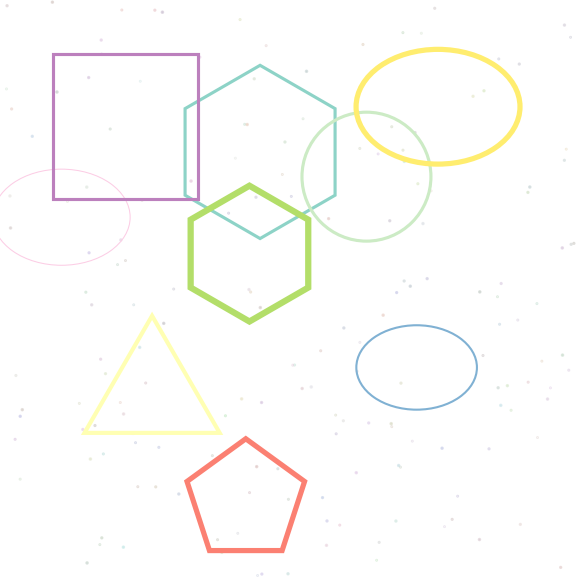[{"shape": "hexagon", "thickness": 1.5, "radius": 0.75, "center": [0.45, 0.736]}, {"shape": "triangle", "thickness": 2, "radius": 0.68, "center": [0.263, 0.317]}, {"shape": "pentagon", "thickness": 2.5, "radius": 0.54, "center": [0.426, 0.132]}, {"shape": "oval", "thickness": 1, "radius": 0.52, "center": [0.721, 0.363]}, {"shape": "hexagon", "thickness": 3, "radius": 0.59, "center": [0.432, 0.56]}, {"shape": "oval", "thickness": 0.5, "radius": 0.59, "center": [0.106, 0.623]}, {"shape": "square", "thickness": 1.5, "radius": 0.63, "center": [0.217, 0.78]}, {"shape": "circle", "thickness": 1.5, "radius": 0.56, "center": [0.635, 0.693]}, {"shape": "oval", "thickness": 2.5, "radius": 0.71, "center": [0.759, 0.814]}]